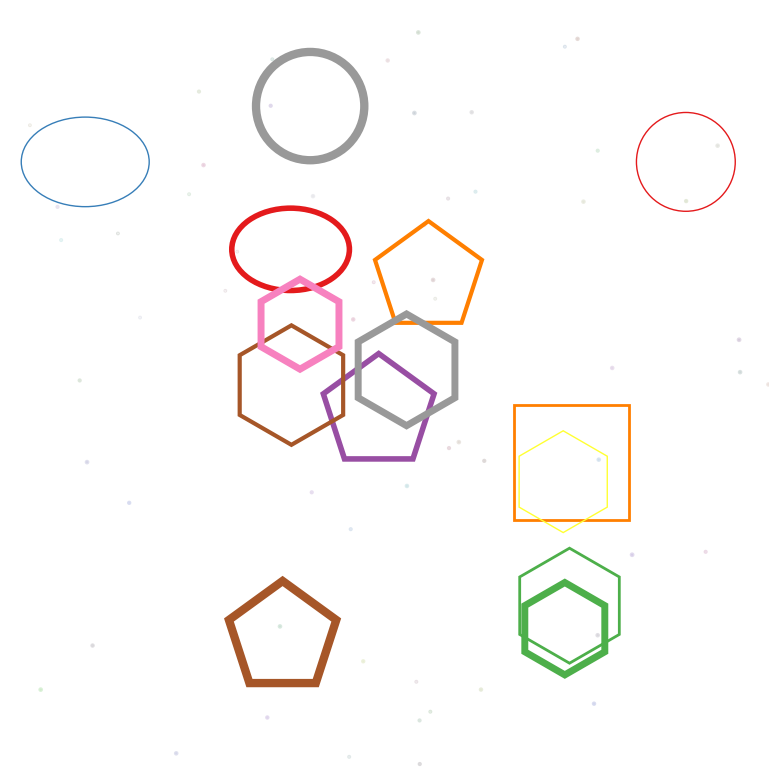[{"shape": "circle", "thickness": 0.5, "radius": 0.32, "center": [0.891, 0.79]}, {"shape": "oval", "thickness": 2, "radius": 0.38, "center": [0.377, 0.676]}, {"shape": "oval", "thickness": 0.5, "radius": 0.42, "center": [0.111, 0.79]}, {"shape": "hexagon", "thickness": 2.5, "radius": 0.3, "center": [0.734, 0.184]}, {"shape": "hexagon", "thickness": 1, "radius": 0.37, "center": [0.74, 0.213]}, {"shape": "pentagon", "thickness": 2, "radius": 0.38, "center": [0.492, 0.465]}, {"shape": "pentagon", "thickness": 1.5, "radius": 0.37, "center": [0.556, 0.64]}, {"shape": "square", "thickness": 1, "radius": 0.37, "center": [0.742, 0.399]}, {"shape": "hexagon", "thickness": 0.5, "radius": 0.33, "center": [0.731, 0.374]}, {"shape": "pentagon", "thickness": 3, "radius": 0.37, "center": [0.367, 0.172]}, {"shape": "hexagon", "thickness": 1.5, "radius": 0.39, "center": [0.378, 0.5]}, {"shape": "hexagon", "thickness": 2.5, "radius": 0.29, "center": [0.39, 0.579]}, {"shape": "circle", "thickness": 3, "radius": 0.35, "center": [0.403, 0.862]}, {"shape": "hexagon", "thickness": 2.5, "radius": 0.36, "center": [0.528, 0.52]}]